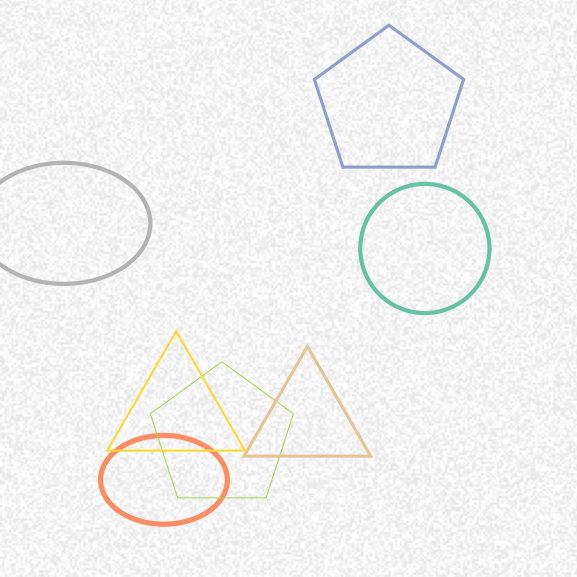[{"shape": "circle", "thickness": 2, "radius": 0.56, "center": [0.736, 0.569]}, {"shape": "oval", "thickness": 2.5, "radius": 0.55, "center": [0.284, 0.168]}, {"shape": "pentagon", "thickness": 1.5, "radius": 0.68, "center": [0.674, 0.82]}, {"shape": "pentagon", "thickness": 0.5, "radius": 0.65, "center": [0.384, 0.242]}, {"shape": "triangle", "thickness": 1, "radius": 0.69, "center": [0.305, 0.288]}, {"shape": "triangle", "thickness": 1.5, "radius": 0.63, "center": [0.532, 0.273]}, {"shape": "oval", "thickness": 2, "radius": 0.75, "center": [0.111, 0.612]}]